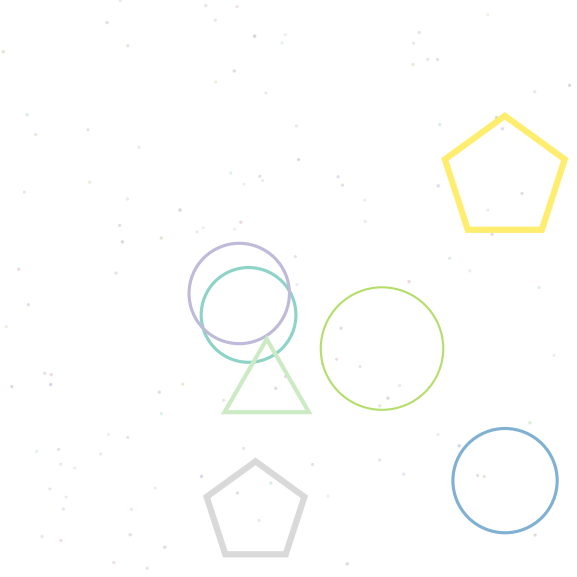[{"shape": "circle", "thickness": 1.5, "radius": 0.41, "center": [0.43, 0.454]}, {"shape": "circle", "thickness": 1.5, "radius": 0.43, "center": [0.414, 0.491]}, {"shape": "circle", "thickness": 1.5, "radius": 0.45, "center": [0.875, 0.167]}, {"shape": "circle", "thickness": 1, "radius": 0.53, "center": [0.661, 0.396]}, {"shape": "pentagon", "thickness": 3, "radius": 0.44, "center": [0.442, 0.111]}, {"shape": "triangle", "thickness": 2, "radius": 0.42, "center": [0.462, 0.328]}, {"shape": "pentagon", "thickness": 3, "radius": 0.55, "center": [0.874, 0.689]}]